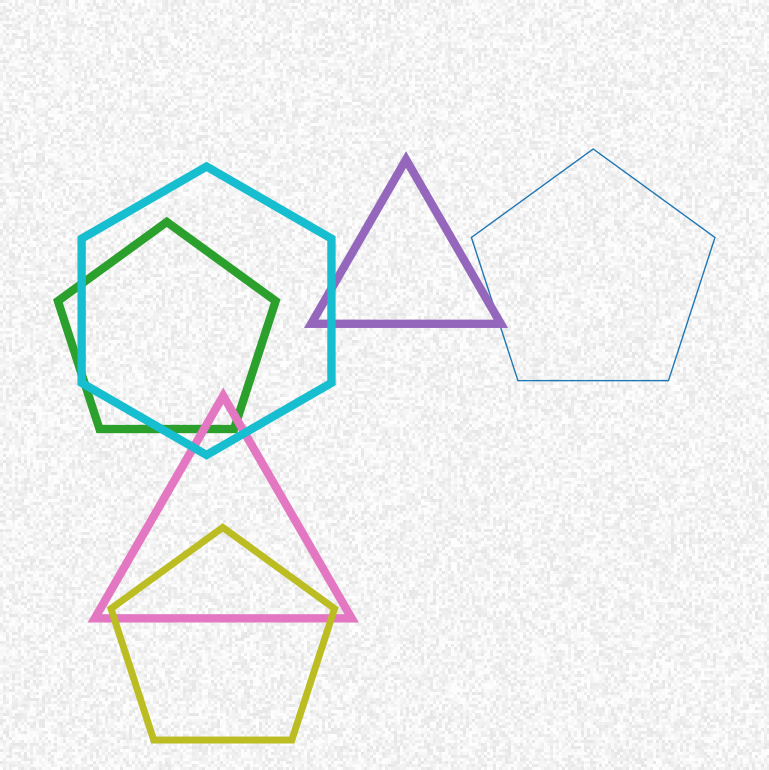[{"shape": "pentagon", "thickness": 0.5, "radius": 0.83, "center": [0.77, 0.64]}, {"shape": "pentagon", "thickness": 3, "radius": 0.74, "center": [0.217, 0.563]}, {"shape": "triangle", "thickness": 3, "radius": 0.71, "center": [0.527, 0.651]}, {"shape": "triangle", "thickness": 3, "radius": 0.96, "center": [0.29, 0.293]}, {"shape": "pentagon", "thickness": 2.5, "radius": 0.76, "center": [0.289, 0.162]}, {"shape": "hexagon", "thickness": 3, "radius": 0.94, "center": [0.268, 0.596]}]